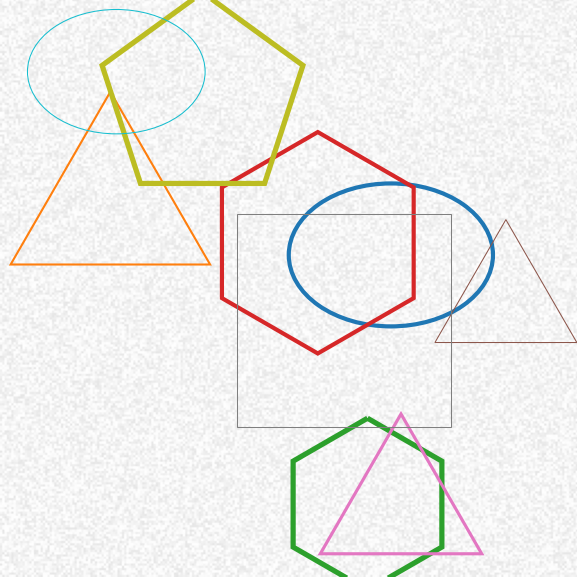[{"shape": "oval", "thickness": 2, "radius": 0.88, "center": [0.677, 0.558]}, {"shape": "triangle", "thickness": 1, "radius": 1.0, "center": [0.191, 0.641]}, {"shape": "hexagon", "thickness": 2.5, "radius": 0.74, "center": [0.636, 0.126]}, {"shape": "hexagon", "thickness": 2, "radius": 0.96, "center": [0.55, 0.579]}, {"shape": "triangle", "thickness": 0.5, "radius": 0.71, "center": [0.876, 0.477]}, {"shape": "triangle", "thickness": 1.5, "radius": 0.81, "center": [0.694, 0.121]}, {"shape": "square", "thickness": 0.5, "radius": 0.92, "center": [0.596, 0.444]}, {"shape": "pentagon", "thickness": 2.5, "radius": 0.91, "center": [0.351, 0.829]}, {"shape": "oval", "thickness": 0.5, "radius": 0.77, "center": [0.201, 0.875]}]